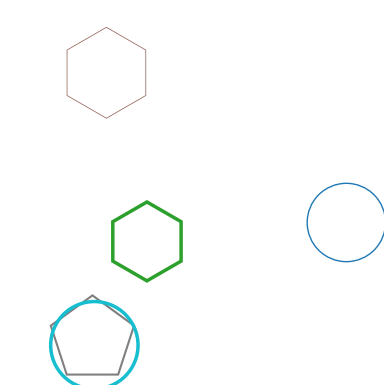[{"shape": "circle", "thickness": 1, "radius": 0.51, "center": [0.9, 0.422]}, {"shape": "hexagon", "thickness": 2.5, "radius": 0.51, "center": [0.382, 0.373]}, {"shape": "hexagon", "thickness": 0.5, "radius": 0.59, "center": [0.276, 0.811]}, {"shape": "pentagon", "thickness": 1.5, "radius": 0.57, "center": [0.24, 0.119]}, {"shape": "circle", "thickness": 2.5, "radius": 0.57, "center": [0.245, 0.103]}]